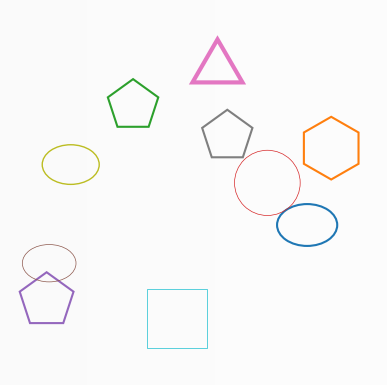[{"shape": "oval", "thickness": 1.5, "radius": 0.39, "center": [0.793, 0.416]}, {"shape": "hexagon", "thickness": 1.5, "radius": 0.41, "center": [0.855, 0.615]}, {"shape": "pentagon", "thickness": 1.5, "radius": 0.34, "center": [0.343, 0.726]}, {"shape": "circle", "thickness": 0.5, "radius": 0.42, "center": [0.69, 0.525]}, {"shape": "pentagon", "thickness": 1.5, "radius": 0.37, "center": [0.12, 0.22]}, {"shape": "oval", "thickness": 0.5, "radius": 0.35, "center": [0.127, 0.316]}, {"shape": "triangle", "thickness": 3, "radius": 0.37, "center": [0.561, 0.823]}, {"shape": "pentagon", "thickness": 1.5, "radius": 0.34, "center": [0.587, 0.647]}, {"shape": "oval", "thickness": 1, "radius": 0.37, "center": [0.183, 0.573]}, {"shape": "square", "thickness": 0.5, "radius": 0.39, "center": [0.457, 0.173]}]